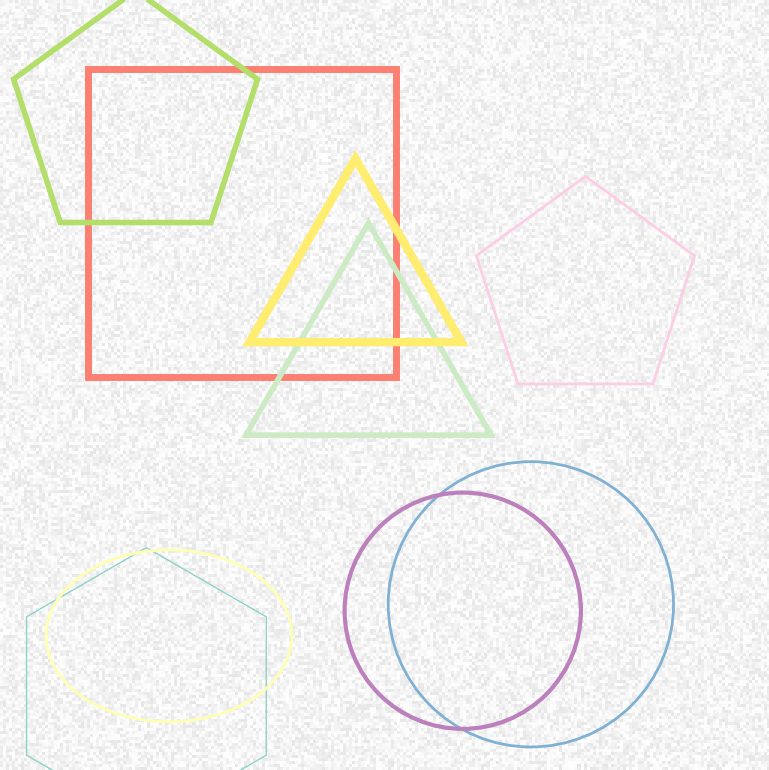[{"shape": "hexagon", "thickness": 0.5, "radius": 0.9, "center": [0.19, 0.109]}, {"shape": "oval", "thickness": 1, "radius": 0.8, "center": [0.219, 0.174]}, {"shape": "square", "thickness": 2.5, "radius": 1.0, "center": [0.315, 0.71]}, {"shape": "circle", "thickness": 1, "radius": 0.93, "center": [0.689, 0.215]}, {"shape": "pentagon", "thickness": 2, "radius": 0.83, "center": [0.176, 0.846]}, {"shape": "pentagon", "thickness": 1, "radius": 0.74, "center": [0.76, 0.622]}, {"shape": "circle", "thickness": 1.5, "radius": 0.77, "center": [0.601, 0.207]}, {"shape": "triangle", "thickness": 2, "radius": 0.92, "center": [0.479, 0.527]}, {"shape": "triangle", "thickness": 3, "radius": 0.79, "center": [0.462, 0.635]}]